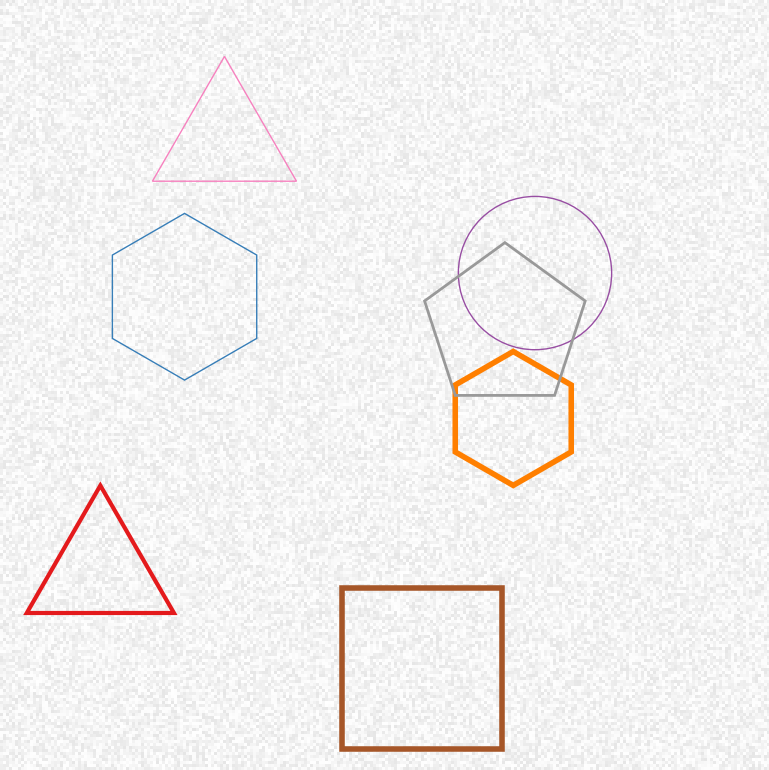[{"shape": "triangle", "thickness": 1.5, "radius": 0.55, "center": [0.13, 0.259]}, {"shape": "hexagon", "thickness": 0.5, "radius": 0.54, "center": [0.24, 0.615]}, {"shape": "circle", "thickness": 0.5, "radius": 0.5, "center": [0.695, 0.645]}, {"shape": "hexagon", "thickness": 2, "radius": 0.43, "center": [0.667, 0.457]}, {"shape": "square", "thickness": 2, "radius": 0.52, "center": [0.548, 0.132]}, {"shape": "triangle", "thickness": 0.5, "radius": 0.54, "center": [0.292, 0.819]}, {"shape": "pentagon", "thickness": 1, "radius": 0.55, "center": [0.656, 0.575]}]